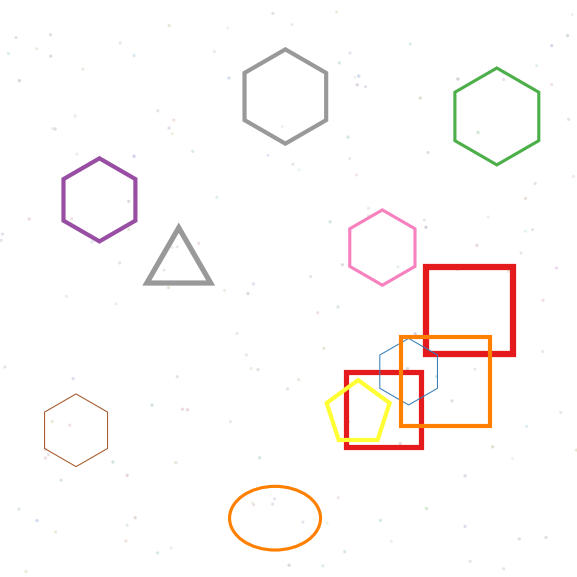[{"shape": "square", "thickness": 3, "radius": 0.38, "center": [0.813, 0.462]}, {"shape": "square", "thickness": 2.5, "radius": 0.33, "center": [0.664, 0.29]}, {"shape": "hexagon", "thickness": 0.5, "radius": 0.29, "center": [0.708, 0.356]}, {"shape": "hexagon", "thickness": 1.5, "radius": 0.42, "center": [0.86, 0.797]}, {"shape": "hexagon", "thickness": 2, "radius": 0.36, "center": [0.172, 0.653]}, {"shape": "oval", "thickness": 1.5, "radius": 0.39, "center": [0.476, 0.102]}, {"shape": "square", "thickness": 2, "radius": 0.39, "center": [0.771, 0.339]}, {"shape": "pentagon", "thickness": 2, "radius": 0.29, "center": [0.62, 0.284]}, {"shape": "hexagon", "thickness": 0.5, "radius": 0.31, "center": [0.132, 0.254]}, {"shape": "hexagon", "thickness": 1.5, "radius": 0.33, "center": [0.662, 0.57]}, {"shape": "hexagon", "thickness": 2, "radius": 0.41, "center": [0.494, 0.832]}, {"shape": "triangle", "thickness": 2.5, "radius": 0.32, "center": [0.31, 0.541]}]